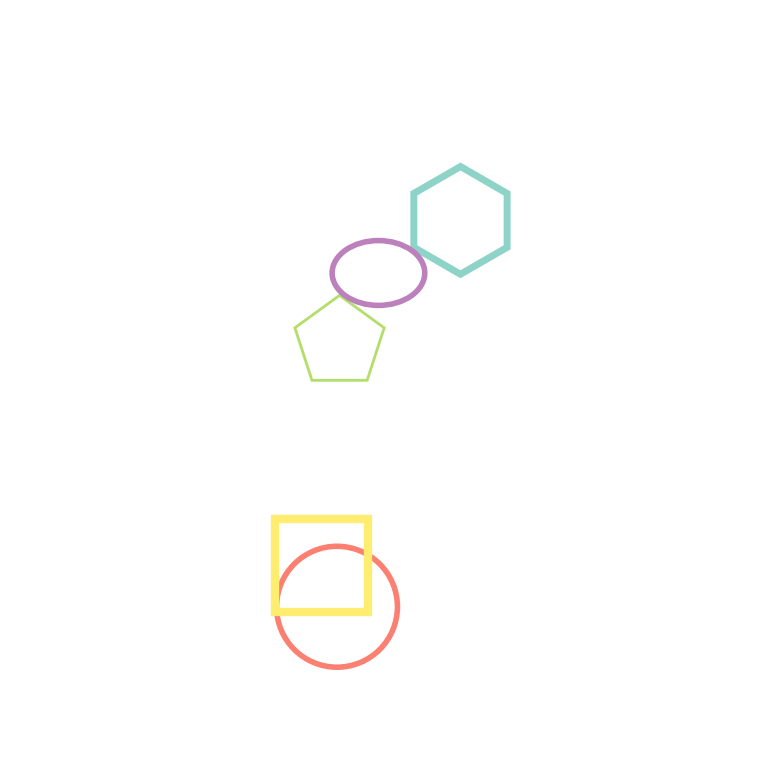[{"shape": "hexagon", "thickness": 2.5, "radius": 0.35, "center": [0.598, 0.714]}, {"shape": "circle", "thickness": 2, "radius": 0.39, "center": [0.438, 0.212]}, {"shape": "pentagon", "thickness": 1, "radius": 0.3, "center": [0.441, 0.555]}, {"shape": "oval", "thickness": 2, "radius": 0.3, "center": [0.491, 0.645]}, {"shape": "square", "thickness": 3, "radius": 0.3, "center": [0.417, 0.266]}]